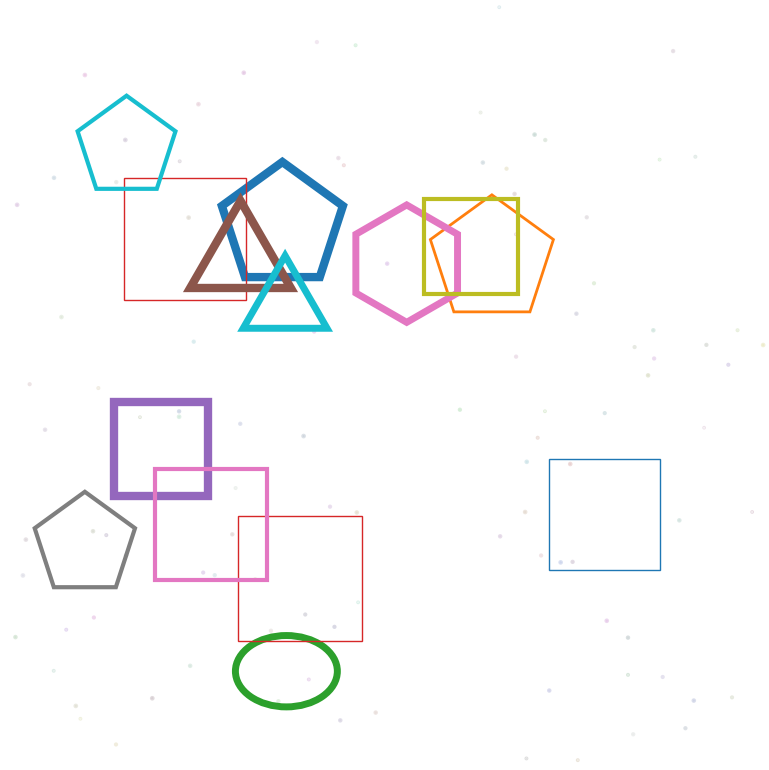[{"shape": "square", "thickness": 0.5, "radius": 0.36, "center": [0.785, 0.332]}, {"shape": "pentagon", "thickness": 3, "radius": 0.41, "center": [0.367, 0.707]}, {"shape": "pentagon", "thickness": 1, "radius": 0.42, "center": [0.639, 0.663]}, {"shape": "oval", "thickness": 2.5, "radius": 0.33, "center": [0.372, 0.128]}, {"shape": "square", "thickness": 0.5, "radius": 0.39, "center": [0.24, 0.69]}, {"shape": "square", "thickness": 0.5, "radius": 0.4, "center": [0.39, 0.249]}, {"shape": "square", "thickness": 3, "radius": 0.31, "center": [0.209, 0.417]}, {"shape": "triangle", "thickness": 3, "radius": 0.38, "center": [0.312, 0.664]}, {"shape": "square", "thickness": 1.5, "radius": 0.36, "center": [0.274, 0.319]}, {"shape": "hexagon", "thickness": 2.5, "radius": 0.38, "center": [0.528, 0.658]}, {"shape": "pentagon", "thickness": 1.5, "radius": 0.34, "center": [0.11, 0.293]}, {"shape": "square", "thickness": 1.5, "radius": 0.31, "center": [0.612, 0.679]}, {"shape": "triangle", "thickness": 2.5, "radius": 0.31, "center": [0.37, 0.605]}, {"shape": "pentagon", "thickness": 1.5, "radius": 0.33, "center": [0.164, 0.809]}]